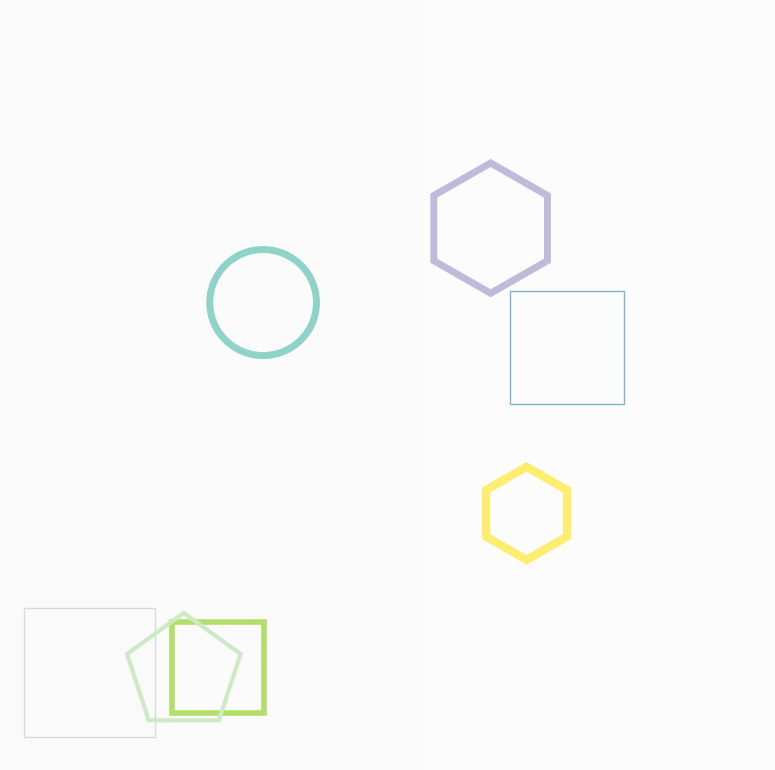[{"shape": "circle", "thickness": 2.5, "radius": 0.34, "center": [0.339, 0.607]}, {"shape": "hexagon", "thickness": 2.5, "radius": 0.42, "center": [0.633, 0.704]}, {"shape": "square", "thickness": 0.5, "radius": 0.37, "center": [0.732, 0.548]}, {"shape": "square", "thickness": 2, "radius": 0.3, "center": [0.282, 0.133]}, {"shape": "square", "thickness": 0.5, "radius": 0.42, "center": [0.115, 0.127]}, {"shape": "pentagon", "thickness": 1.5, "radius": 0.39, "center": [0.237, 0.127]}, {"shape": "hexagon", "thickness": 3, "radius": 0.3, "center": [0.679, 0.333]}]